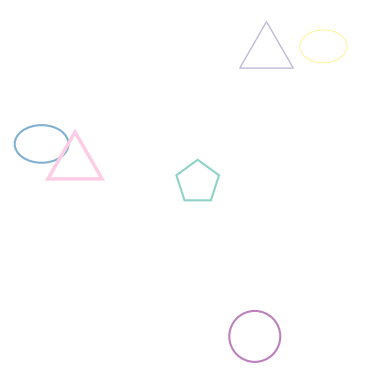[{"shape": "pentagon", "thickness": 1.5, "radius": 0.29, "center": [0.514, 0.527]}, {"shape": "triangle", "thickness": 1, "radius": 0.4, "center": [0.692, 0.863]}, {"shape": "oval", "thickness": 1.5, "radius": 0.35, "center": [0.108, 0.626]}, {"shape": "triangle", "thickness": 2.5, "radius": 0.41, "center": [0.195, 0.576]}, {"shape": "circle", "thickness": 1.5, "radius": 0.33, "center": [0.662, 0.126]}, {"shape": "oval", "thickness": 0.5, "radius": 0.31, "center": [0.84, 0.879]}]